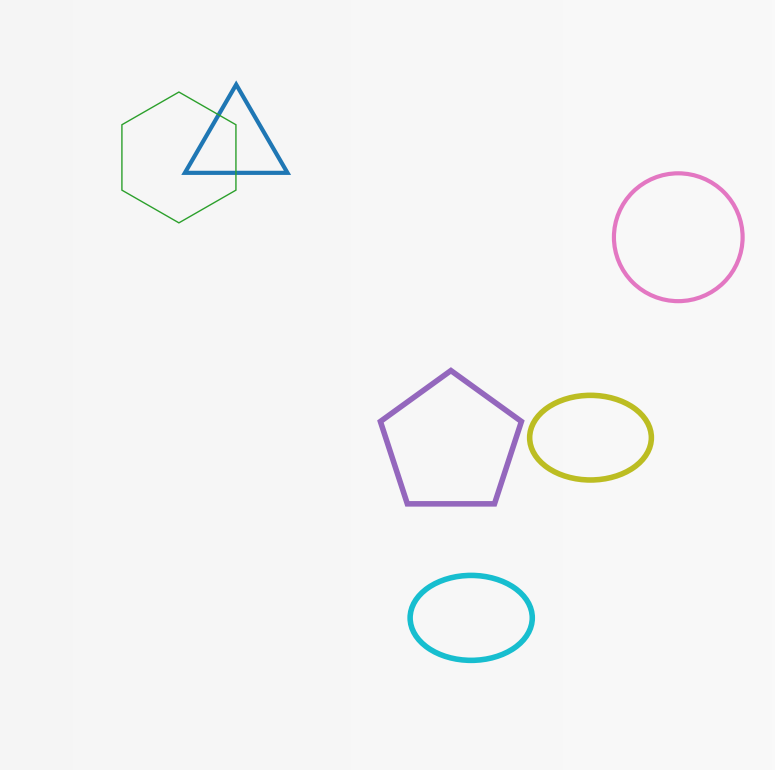[{"shape": "triangle", "thickness": 1.5, "radius": 0.38, "center": [0.305, 0.814]}, {"shape": "hexagon", "thickness": 0.5, "radius": 0.42, "center": [0.231, 0.796]}, {"shape": "pentagon", "thickness": 2, "radius": 0.48, "center": [0.582, 0.423]}, {"shape": "circle", "thickness": 1.5, "radius": 0.42, "center": [0.875, 0.692]}, {"shape": "oval", "thickness": 2, "radius": 0.39, "center": [0.762, 0.432]}, {"shape": "oval", "thickness": 2, "radius": 0.39, "center": [0.608, 0.198]}]